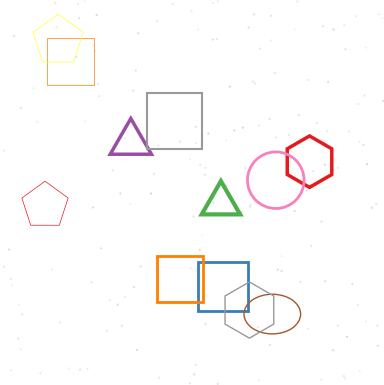[{"shape": "hexagon", "thickness": 2.5, "radius": 0.33, "center": [0.804, 0.58]}, {"shape": "pentagon", "thickness": 0.5, "radius": 0.32, "center": [0.117, 0.466]}, {"shape": "square", "thickness": 2, "radius": 0.32, "center": [0.579, 0.256]}, {"shape": "triangle", "thickness": 3, "radius": 0.29, "center": [0.574, 0.472]}, {"shape": "triangle", "thickness": 2.5, "radius": 0.31, "center": [0.34, 0.63]}, {"shape": "square", "thickness": 2, "radius": 0.3, "center": [0.467, 0.276]}, {"shape": "square", "thickness": 0.5, "radius": 0.31, "center": [0.184, 0.841]}, {"shape": "pentagon", "thickness": 0.5, "radius": 0.34, "center": [0.151, 0.895]}, {"shape": "oval", "thickness": 1, "radius": 0.37, "center": [0.707, 0.184]}, {"shape": "circle", "thickness": 2, "radius": 0.37, "center": [0.716, 0.532]}, {"shape": "square", "thickness": 1.5, "radius": 0.36, "center": [0.454, 0.686]}, {"shape": "hexagon", "thickness": 1, "radius": 0.37, "center": [0.648, 0.195]}]